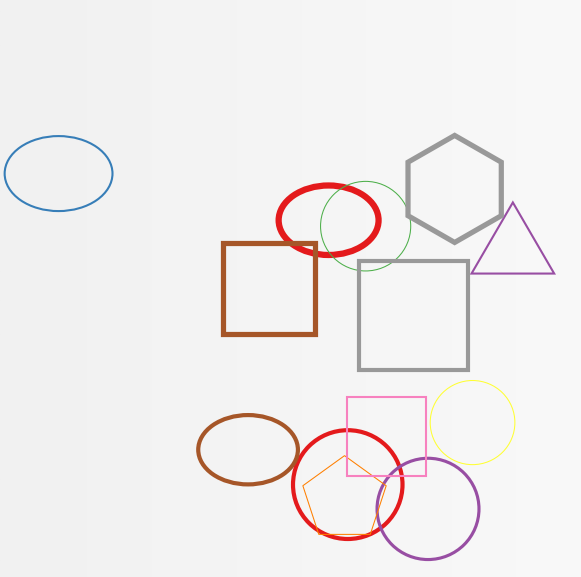[{"shape": "oval", "thickness": 3, "radius": 0.43, "center": [0.565, 0.618]}, {"shape": "circle", "thickness": 2, "radius": 0.47, "center": [0.598, 0.16]}, {"shape": "oval", "thickness": 1, "radius": 0.46, "center": [0.101, 0.699]}, {"shape": "circle", "thickness": 0.5, "radius": 0.39, "center": [0.629, 0.608]}, {"shape": "triangle", "thickness": 1, "radius": 0.41, "center": [0.882, 0.566]}, {"shape": "circle", "thickness": 1.5, "radius": 0.44, "center": [0.736, 0.118]}, {"shape": "pentagon", "thickness": 0.5, "radius": 0.38, "center": [0.593, 0.135]}, {"shape": "circle", "thickness": 0.5, "radius": 0.36, "center": [0.813, 0.267]}, {"shape": "square", "thickness": 2.5, "radius": 0.39, "center": [0.463, 0.499]}, {"shape": "oval", "thickness": 2, "radius": 0.43, "center": [0.427, 0.22]}, {"shape": "square", "thickness": 1, "radius": 0.34, "center": [0.665, 0.243]}, {"shape": "hexagon", "thickness": 2.5, "radius": 0.46, "center": [0.782, 0.672]}, {"shape": "square", "thickness": 2, "radius": 0.47, "center": [0.711, 0.453]}]